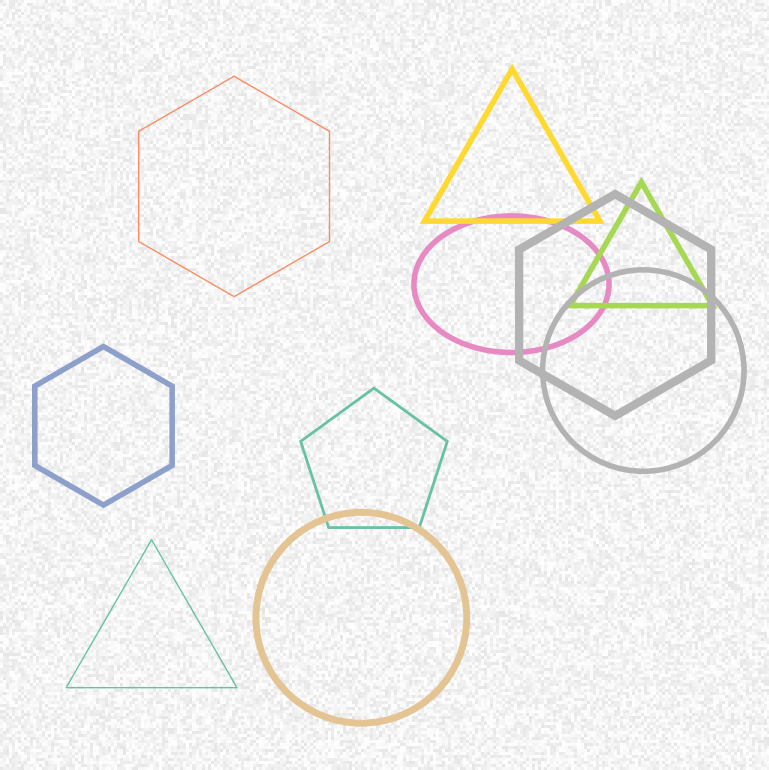[{"shape": "triangle", "thickness": 0.5, "radius": 0.64, "center": [0.197, 0.171]}, {"shape": "pentagon", "thickness": 1, "radius": 0.5, "center": [0.486, 0.396]}, {"shape": "hexagon", "thickness": 0.5, "radius": 0.72, "center": [0.304, 0.758]}, {"shape": "hexagon", "thickness": 2, "radius": 0.51, "center": [0.134, 0.447]}, {"shape": "oval", "thickness": 2, "radius": 0.63, "center": [0.664, 0.631]}, {"shape": "triangle", "thickness": 2, "radius": 0.53, "center": [0.833, 0.657]}, {"shape": "triangle", "thickness": 2, "radius": 0.66, "center": [0.665, 0.779]}, {"shape": "circle", "thickness": 2.5, "radius": 0.68, "center": [0.469, 0.198]}, {"shape": "hexagon", "thickness": 3, "radius": 0.72, "center": [0.799, 0.604]}, {"shape": "circle", "thickness": 2, "radius": 0.65, "center": [0.835, 0.519]}]